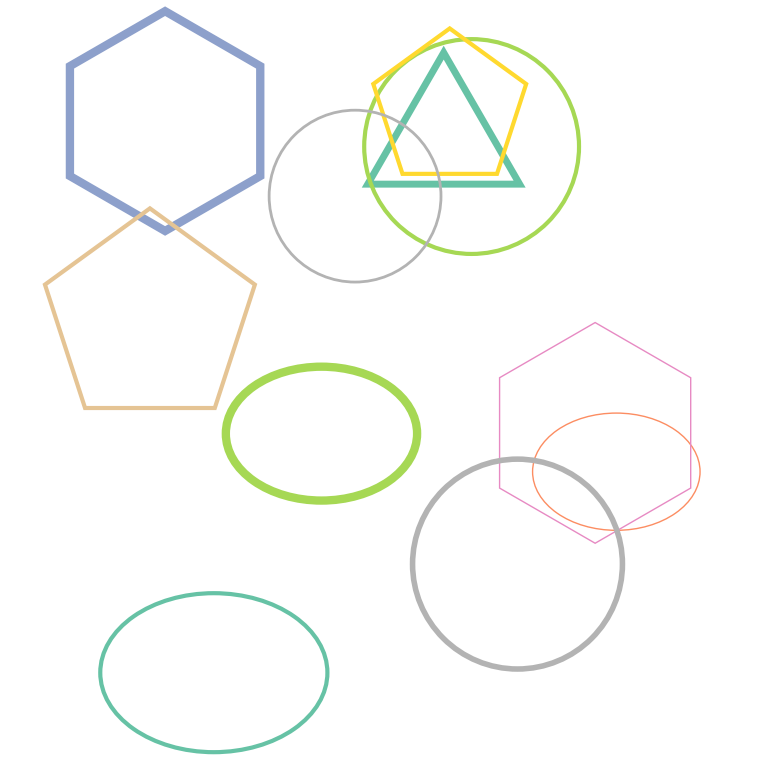[{"shape": "triangle", "thickness": 2.5, "radius": 0.57, "center": [0.576, 0.818]}, {"shape": "oval", "thickness": 1.5, "radius": 0.74, "center": [0.278, 0.126]}, {"shape": "oval", "thickness": 0.5, "radius": 0.54, "center": [0.8, 0.387]}, {"shape": "hexagon", "thickness": 3, "radius": 0.71, "center": [0.214, 0.843]}, {"shape": "hexagon", "thickness": 0.5, "radius": 0.72, "center": [0.773, 0.438]}, {"shape": "circle", "thickness": 1.5, "radius": 0.7, "center": [0.612, 0.81]}, {"shape": "oval", "thickness": 3, "radius": 0.62, "center": [0.417, 0.437]}, {"shape": "pentagon", "thickness": 1.5, "radius": 0.52, "center": [0.584, 0.859]}, {"shape": "pentagon", "thickness": 1.5, "radius": 0.72, "center": [0.195, 0.586]}, {"shape": "circle", "thickness": 1, "radius": 0.56, "center": [0.461, 0.745]}, {"shape": "circle", "thickness": 2, "radius": 0.68, "center": [0.672, 0.267]}]